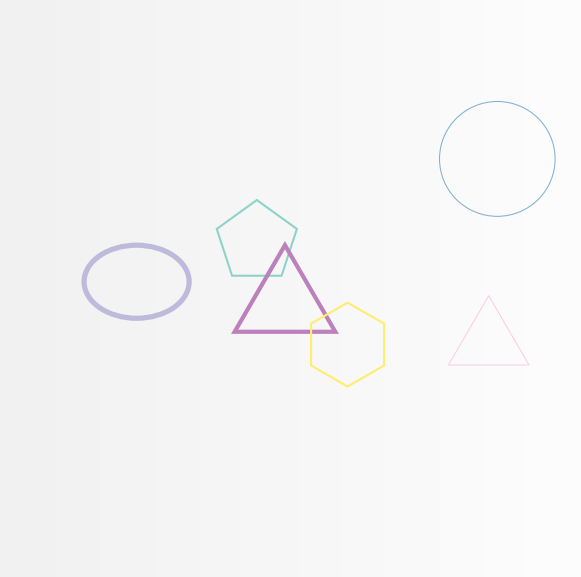[{"shape": "pentagon", "thickness": 1, "radius": 0.36, "center": [0.442, 0.58]}, {"shape": "oval", "thickness": 2.5, "radius": 0.45, "center": [0.235, 0.511]}, {"shape": "circle", "thickness": 0.5, "radius": 0.5, "center": [0.856, 0.724]}, {"shape": "triangle", "thickness": 0.5, "radius": 0.4, "center": [0.841, 0.407]}, {"shape": "triangle", "thickness": 2, "radius": 0.5, "center": [0.49, 0.475]}, {"shape": "hexagon", "thickness": 1, "radius": 0.36, "center": [0.598, 0.402]}]